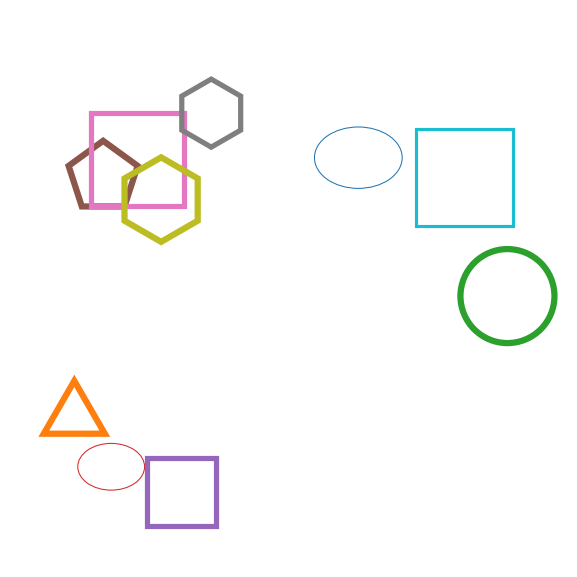[{"shape": "oval", "thickness": 0.5, "radius": 0.38, "center": [0.62, 0.726]}, {"shape": "triangle", "thickness": 3, "radius": 0.31, "center": [0.129, 0.279]}, {"shape": "circle", "thickness": 3, "radius": 0.41, "center": [0.879, 0.486]}, {"shape": "oval", "thickness": 0.5, "radius": 0.29, "center": [0.193, 0.191]}, {"shape": "square", "thickness": 2.5, "radius": 0.3, "center": [0.314, 0.147]}, {"shape": "pentagon", "thickness": 3, "radius": 0.31, "center": [0.179, 0.692]}, {"shape": "square", "thickness": 2.5, "radius": 0.4, "center": [0.238, 0.723]}, {"shape": "hexagon", "thickness": 2.5, "radius": 0.29, "center": [0.366, 0.803]}, {"shape": "hexagon", "thickness": 3, "radius": 0.37, "center": [0.279, 0.654]}, {"shape": "square", "thickness": 1.5, "radius": 0.42, "center": [0.804, 0.692]}]